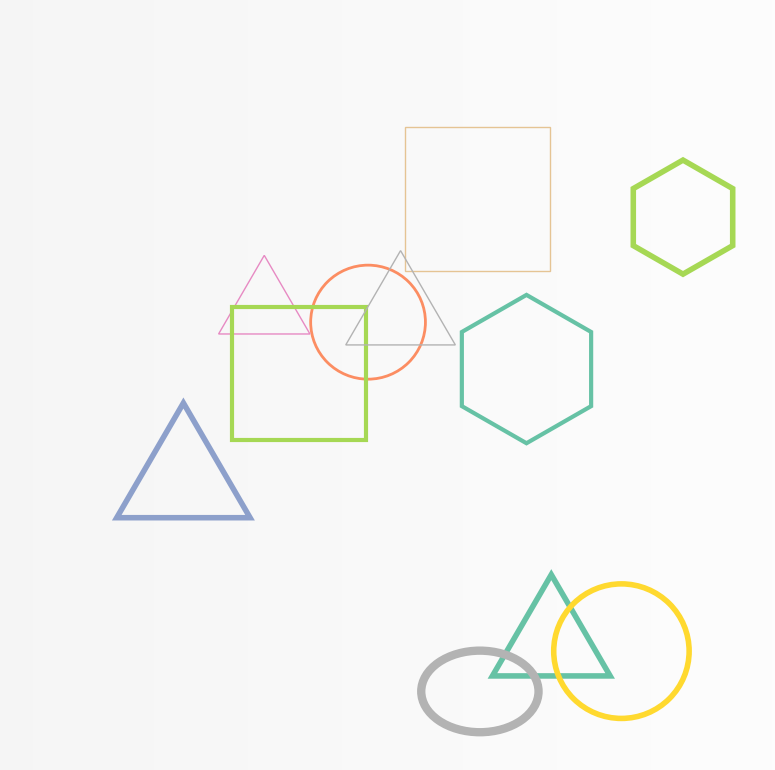[{"shape": "hexagon", "thickness": 1.5, "radius": 0.48, "center": [0.679, 0.521]}, {"shape": "triangle", "thickness": 2, "radius": 0.44, "center": [0.711, 0.166]}, {"shape": "circle", "thickness": 1, "radius": 0.37, "center": [0.475, 0.582]}, {"shape": "triangle", "thickness": 2, "radius": 0.5, "center": [0.237, 0.377]}, {"shape": "triangle", "thickness": 0.5, "radius": 0.34, "center": [0.341, 0.6]}, {"shape": "square", "thickness": 1.5, "radius": 0.43, "center": [0.386, 0.515]}, {"shape": "hexagon", "thickness": 2, "radius": 0.37, "center": [0.881, 0.718]}, {"shape": "circle", "thickness": 2, "radius": 0.44, "center": [0.802, 0.154]}, {"shape": "square", "thickness": 0.5, "radius": 0.47, "center": [0.616, 0.742]}, {"shape": "oval", "thickness": 3, "radius": 0.38, "center": [0.619, 0.102]}, {"shape": "triangle", "thickness": 0.5, "radius": 0.41, "center": [0.517, 0.593]}]